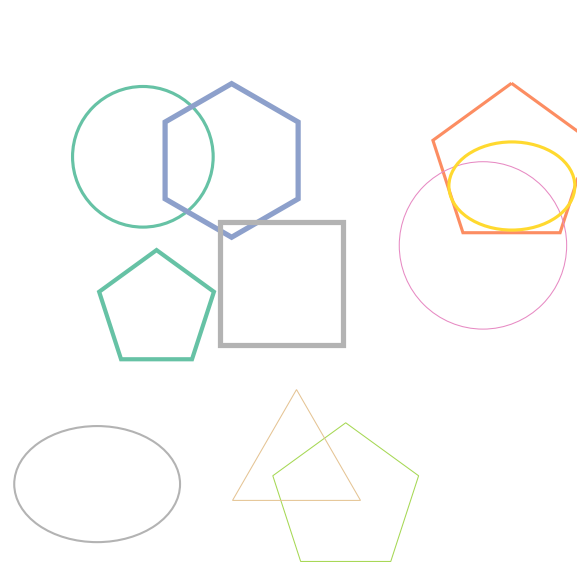[{"shape": "circle", "thickness": 1.5, "radius": 0.61, "center": [0.247, 0.728]}, {"shape": "pentagon", "thickness": 2, "radius": 0.52, "center": [0.271, 0.462]}, {"shape": "pentagon", "thickness": 1.5, "radius": 0.72, "center": [0.886, 0.712]}, {"shape": "hexagon", "thickness": 2.5, "radius": 0.67, "center": [0.401, 0.721]}, {"shape": "circle", "thickness": 0.5, "radius": 0.72, "center": [0.836, 0.574]}, {"shape": "pentagon", "thickness": 0.5, "radius": 0.66, "center": [0.599, 0.134]}, {"shape": "oval", "thickness": 1.5, "radius": 0.55, "center": [0.886, 0.677]}, {"shape": "triangle", "thickness": 0.5, "radius": 0.64, "center": [0.513, 0.197]}, {"shape": "square", "thickness": 2.5, "radius": 0.54, "center": [0.487, 0.508]}, {"shape": "oval", "thickness": 1, "radius": 0.72, "center": [0.168, 0.161]}]